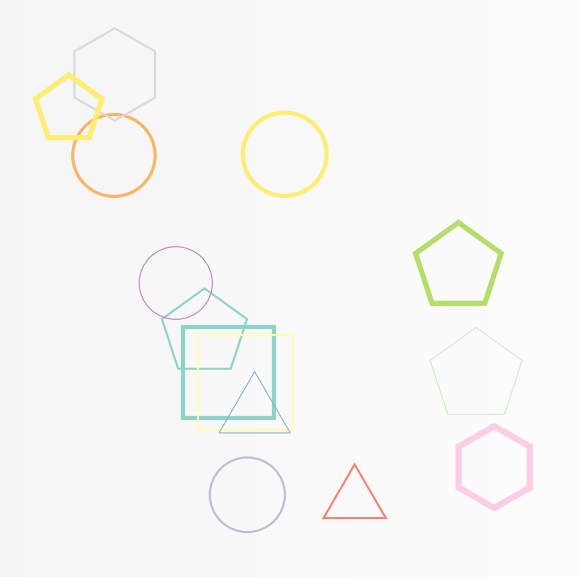[{"shape": "square", "thickness": 2, "radius": 0.39, "center": [0.393, 0.354]}, {"shape": "pentagon", "thickness": 1, "radius": 0.38, "center": [0.352, 0.423]}, {"shape": "square", "thickness": 1, "radius": 0.41, "center": [0.422, 0.337]}, {"shape": "circle", "thickness": 1, "radius": 0.32, "center": [0.426, 0.142]}, {"shape": "triangle", "thickness": 1, "radius": 0.31, "center": [0.61, 0.133]}, {"shape": "triangle", "thickness": 0.5, "radius": 0.35, "center": [0.438, 0.285]}, {"shape": "circle", "thickness": 1.5, "radius": 0.35, "center": [0.196, 0.73]}, {"shape": "pentagon", "thickness": 2.5, "radius": 0.39, "center": [0.789, 0.536]}, {"shape": "hexagon", "thickness": 3, "radius": 0.35, "center": [0.85, 0.19]}, {"shape": "hexagon", "thickness": 1, "radius": 0.4, "center": [0.197, 0.87]}, {"shape": "circle", "thickness": 0.5, "radius": 0.31, "center": [0.302, 0.509]}, {"shape": "pentagon", "thickness": 0.5, "radius": 0.42, "center": [0.819, 0.349]}, {"shape": "circle", "thickness": 2, "radius": 0.36, "center": [0.49, 0.732]}, {"shape": "pentagon", "thickness": 2.5, "radius": 0.3, "center": [0.118, 0.809]}]